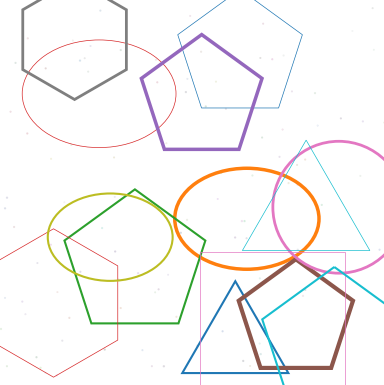[{"shape": "pentagon", "thickness": 0.5, "radius": 0.85, "center": [0.624, 0.857]}, {"shape": "triangle", "thickness": 1.5, "radius": 0.8, "center": [0.611, 0.111]}, {"shape": "oval", "thickness": 2.5, "radius": 0.94, "center": [0.641, 0.432]}, {"shape": "pentagon", "thickness": 1.5, "radius": 0.96, "center": [0.35, 0.316]}, {"shape": "oval", "thickness": 0.5, "radius": 1.0, "center": [0.257, 0.756]}, {"shape": "hexagon", "thickness": 0.5, "radius": 0.96, "center": [0.139, 0.213]}, {"shape": "pentagon", "thickness": 2.5, "radius": 0.82, "center": [0.524, 0.745]}, {"shape": "pentagon", "thickness": 3, "radius": 0.78, "center": [0.768, 0.171]}, {"shape": "circle", "thickness": 2, "radius": 0.86, "center": [0.88, 0.462]}, {"shape": "square", "thickness": 0.5, "radius": 0.94, "center": [0.707, 0.156]}, {"shape": "hexagon", "thickness": 2, "radius": 0.78, "center": [0.194, 0.897]}, {"shape": "oval", "thickness": 1.5, "radius": 0.81, "center": [0.286, 0.384]}, {"shape": "triangle", "thickness": 0.5, "radius": 0.96, "center": [0.795, 0.445]}, {"shape": "pentagon", "thickness": 1.5, "radius": 0.98, "center": [0.868, 0.11]}]